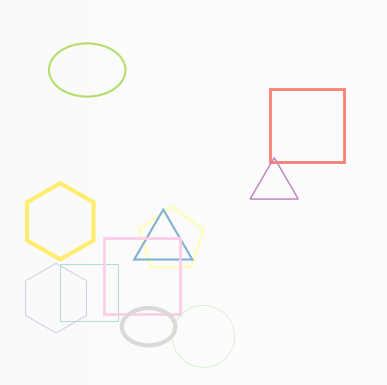[{"shape": "square", "thickness": 0.5, "radius": 0.37, "center": [0.231, 0.24]}, {"shape": "pentagon", "thickness": 1.5, "radius": 0.44, "center": [0.442, 0.377]}, {"shape": "hexagon", "thickness": 0.5, "radius": 0.45, "center": [0.145, 0.226]}, {"shape": "square", "thickness": 2, "radius": 0.48, "center": [0.793, 0.674]}, {"shape": "triangle", "thickness": 1.5, "radius": 0.43, "center": [0.421, 0.369]}, {"shape": "oval", "thickness": 1.5, "radius": 0.49, "center": [0.225, 0.818]}, {"shape": "square", "thickness": 2, "radius": 0.49, "center": [0.366, 0.282]}, {"shape": "oval", "thickness": 3, "radius": 0.35, "center": [0.384, 0.151]}, {"shape": "triangle", "thickness": 1, "radius": 0.36, "center": [0.708, 0.519]}, {"shape": "circle", "thickness": 0.5, "radius": 0.4, "center": [0.525, 0.126]}, {"shape": "hexagon", "thickness": 3, "radius": 0.49, "center": [0.156, 0.425]}]